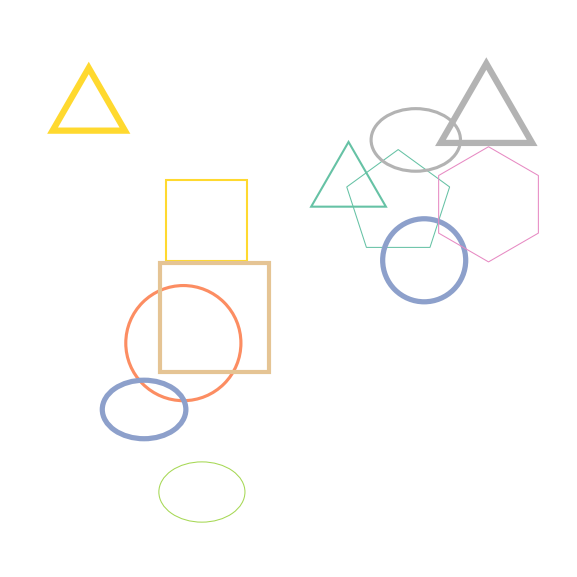[{"shape": "triangle", "thickness": 1, "radius": 0.37, "center": [0.604, 0.679]}, {"shape": "pentagon", "thickness": 0.5, "radius": 0.47, "center": [0.69, 0.646]}, {"shape": "circle", "thickness": 1.5, "radius": 0.5, "center": [0.317, 0.405]}, {"shape": "circle", "thickness": 2.5, "radius": 0.36, "center": [0.735, 0.548]}, {"shape": "oval", "thickness": 2.5, "radius": 0.36, "center": [0.249, 0.29]}, {"shape": "hexagon", "thickness": 0.5, "radius": 0.5, "center": [0.846, 0.645]}, {"shape": "oval", "thickness": 0.5, "radius": 0.37, "center": [0.35, 0.147]}, {"shape": "triangle", "thickness": 3, "radius": 0.36, "center": [0.154, 0.809]}, {"shape": "square", "thickness": 1, "radius": 0.35, "center": [0.358, 0.618]}, {"shape": "square", "thickness": 2, "radius": 0.47, "center": [0.372, 0.449]}, {"shape": "triangle", "thickness": 3, "radius": 0.46, "center": [0.842, 0.797]}, {"shape": "oval", "thickness": 1.5, "radius": 0.39, "center": [0.72, 0.757]}]